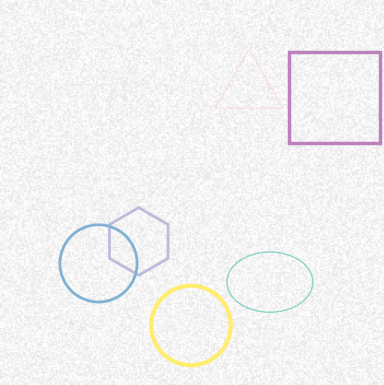[{"shape": "oval", "thickness": 1, "radius": 0.56, "center": [0.701, 0.267]}, {"shape": "hexagon", "thickness": 2, "radius": 0.44, "center": [0.36, 0.373]}, {"shape": "circle", "thickness": 2, "radius": 0.5, "center": [0.256, 0.316]}, {"shape": "triangle", "thickness": 0.5, "radius": 0.51, "center": [0.647, 0.77]}, {"shape": "square", "thickness": 2.5, "radius": 0.59, "center": [0.869, 0.747]}, {"shape": "circle", "thickness": 3, "radius": 0.52, "center": [0.496, 0.155]}]